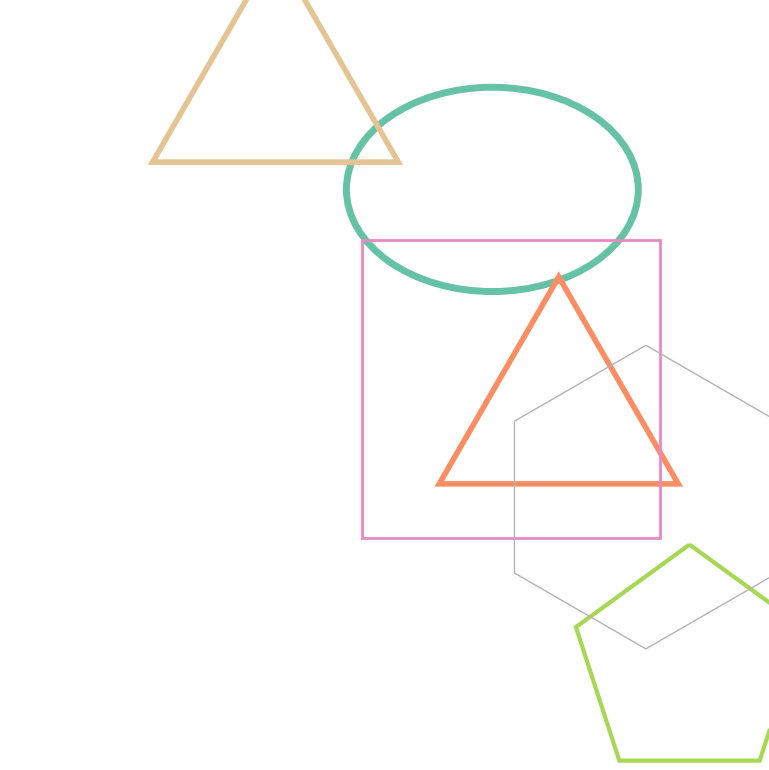[{"shape": "oval", "thickness": 2.5, "radius": 0.95, "center": [0.639, 0.754]}, {"shape": "triangle", "thickness": 2, "radius": 0.9, "center": [0.726, 0.461]}, {"shape": "square", "thickness": 1, "radius": 0.97, "center": [0.664, 0.495]}, {"shape": "pentagon", "thickness": 1.5, "radius": 0.78, "center": [0.895, 0.138]}, {"shape": "triangle", "thickness": 2, "radius": 0.92, "center": [0.358, 0.882]}, {"shape": "hexagon", "thickness": 0.5, "radius": 0.99, "center": [0.839, 0.354]}]